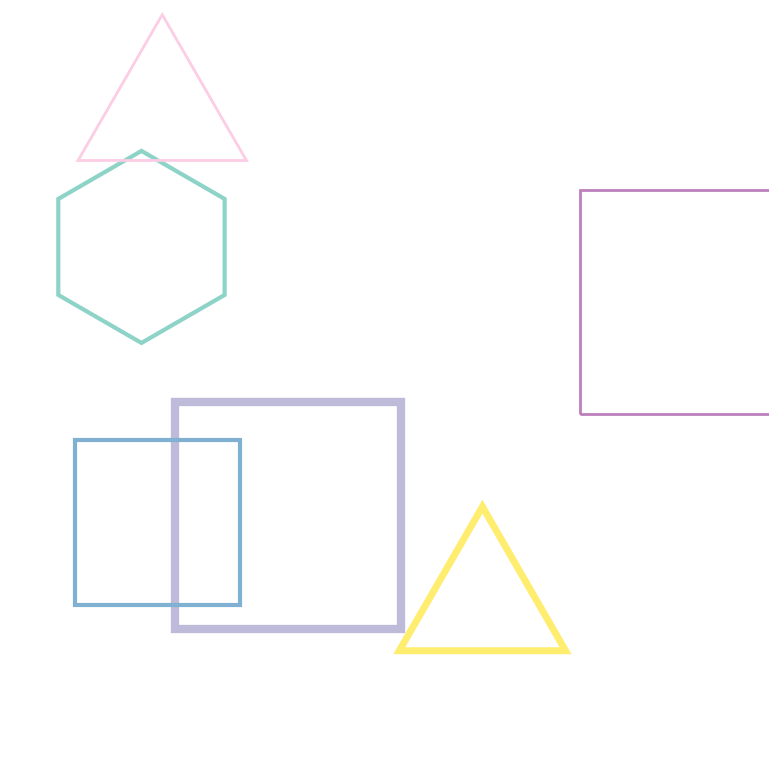[{"shape": "hexagon", "thickness": 1.5, "radius": 0.62, "center": [0.184, 0.679]}, {"shape": "square", "thickness": 3, "radius": 0.74, "center": [0.374, 0.331]}, {"shape": "square", "thickness": 1.5, "radius": 0.54, "center": [0.204, 0.322]}, {"shape": "triangle", "thickness": 1, "radius": 0.63, "center": [0.211, 0.855]}, {"shape": "square", "thickness": 1, "radius": 0.73, "center": [0.899, 0.607]}, {"shape": "triangle", "thickness": 2.5, "radius": 0.62, "center": [0.627, 0.217]}]